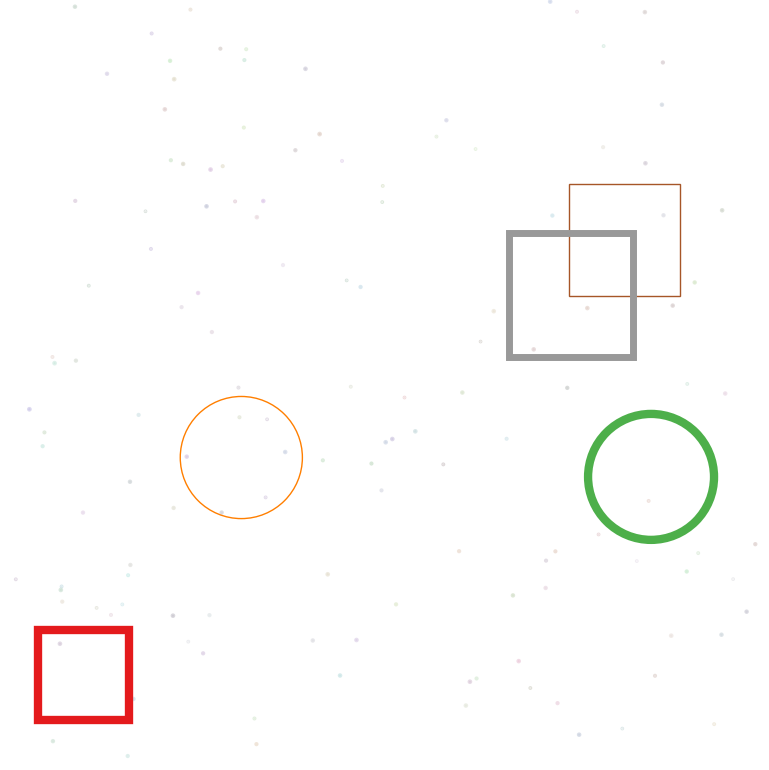[{"shape": "square", "thickness": 3, "radius": 0.29, "center": [0.109, 0.123]}, {"shape": "circle", "thickness": 3, "radius": 0.41, "center": [0.846, 0.381]}, {"shape": "circle", "thickness": 0.5, "radius": 0.4, "center": [0.313, 0.406]}, {"shape": "square", "thickness": 0.5, "radius": 0.36, "center": [0.811, 0.688]}, {"shape": "square", "thickness": 2.5, "radius": 0.4, "center": [0.742, 0.617]}]